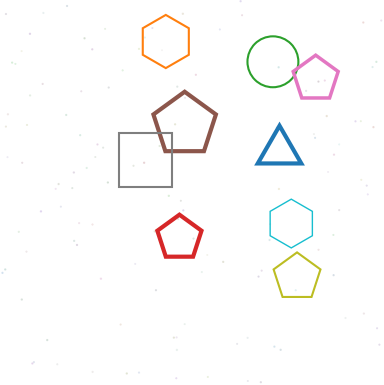[{"shape": "triangle", "thickness": 3, "radius": 0.33, "center": [0.726, 0.608]}, {"shape": "hexagon", "thickness": 1.5, "radius": 0.35, "center": [0.431, 0.892]}, {"shape": "circle", "thickness": 1.5, "radius": 0.33, "center": [0.709, 0.84]}, {"shape": "pentagon", "thickness": 3, "radius": 0.3, "center": [0.466, 0.382]}, {"shape": "pentagon", "thickness": 3, "radius": 0.43, "center": [0.48, 0.676]}, {"shape": "pentagon", "thickness": 2.5, "radius": 0.31, "center": [0.82, 0.795]}, {"shape": "square", "thickness": 1.5, "radius": 0.35, "center": [0.378, 0.585]}, {"shape": "pentagon", "thickness": 1.5, "radius": 0.32, "center": [0.772, 0.28]}, {"shape": "hexagon", "thickness": 1, "radius": 0.32, "center": [0.757, 0.419]}]